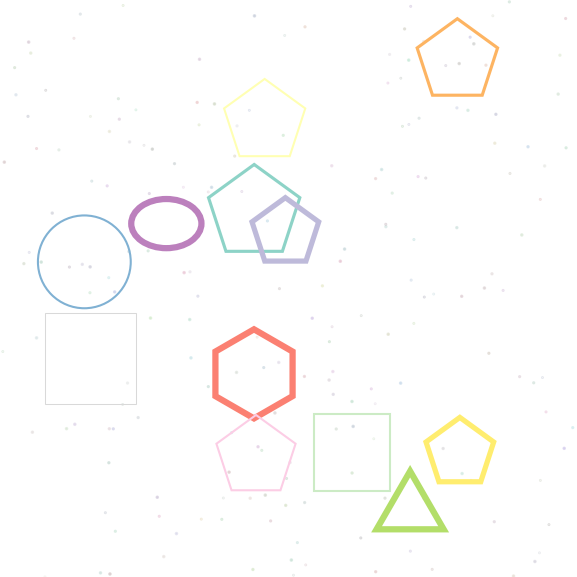[{"shape": "pentagon", "thickness": 1.5, "radius": 0.42, "center": [0.44, 0.631]}, {"shape": "pentagon", "thickness": 1, "radius": 0.37, "center": [0.458, 0.789]}, {"shape": "pentagon", "thickness": 2.5, "radius": 0.3, "center": [0.494, 0.596]}, {"shape": "hexagon", "thickness": 3, "radius": 0.39, "center": [0.44, 0.352]}, {"shape": "circle", "thickness": 1, "radius": 0.4, "center": [0.146, 0.546]}, {"shape": "pentagon", "thickness": 1.5, "radius": 0.37, "center": [0.792, 0.894]}, {"shape": "triangle", "thickness": 3, "radius": 0.34, "center": [0.71, 0.116]}, {"shape": "pentagon", "thickness": 1, "radius": 0.36, "center": [0.443, 0.208]}, {"shape": "square", "thickness": 0.5, "radius": 0.39, "center": [0.156, 0.378]}, {"shape": "oval", "thickness": 3, "radius": 0.3, "center": [0.288, 0.612]}, {"shape": "square", "thickness": 1, "radius": 0.33, "center": [0.609, 0.216]}, {"shape": "pentagon", "thickness": 2.5, "radius": 0.31, "center": [0.796, 0.215]}]